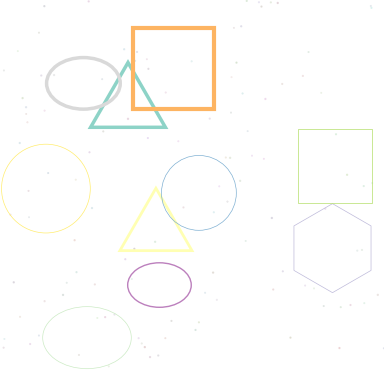[{"shape": "triangle", "thickness": 2.5, "radius": 0.56, "center": [0.332, 0.725]}, {"shape": "triangle", "thickness": 2, "radius": 0.54, "center": [0.405, 0.403]}, {"shape": "hexagon", "thickness": 0.5, "radius": 0.58, "center": [0.864, 0.355]}, {"shape": "circle", "thickness": 0.5, "radius": 0.49, "center": [0.517, 0.499]}, {"shape": "square", "thickness": 3, "radius": 0.52, "center": [0.451, 0.823]}, {"shape": "square", "thickness": 0.5, "radius": 0.48, "center": [0.871, 0.57]}, {"shape": "oval", "thickness": 2.5, "radius": 0.48, "center": [0.217, 0.783]}, {"shape": "oval", "thickness": 1, "radius": 0.41, "center": [0.414, 0.26]}, {"shape": "oval", "thickness": 0.5, "radius": 0.58, "center": [0.226, 0.123]}, {"shape": "circle", "thickness": 0.5, "radius": 0.58, "center": [0.119, 0.51]}]